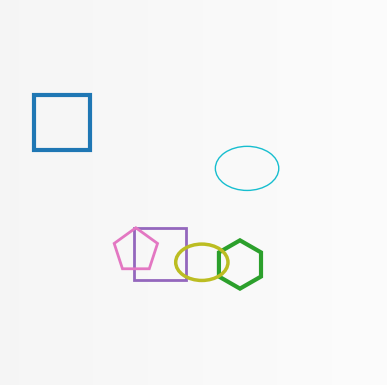[{"shape": "square", "thickness": 3, "radius": 0.36, "center": [0.16, 0.681]}, {"shape": "hexagon", "thickness": 3, "radius": 0.31, "center": [0.619, 0.313]}, {"shape": "square", "thickness": 2, "radius": 0.34, "center": [0.413, 0.34]}, {"shape": "pentagon", "thickness": 2, "radius": 0.29, "center": [0.351, 0.349]}, {"shape": "oval", "thickness": 2.5, "radius": 0.34, "center": [0.521, 0.319]}, {"shape": "oval", "thickness": 1, "radius": 0.41, "center": [0.638, 0.563]}]